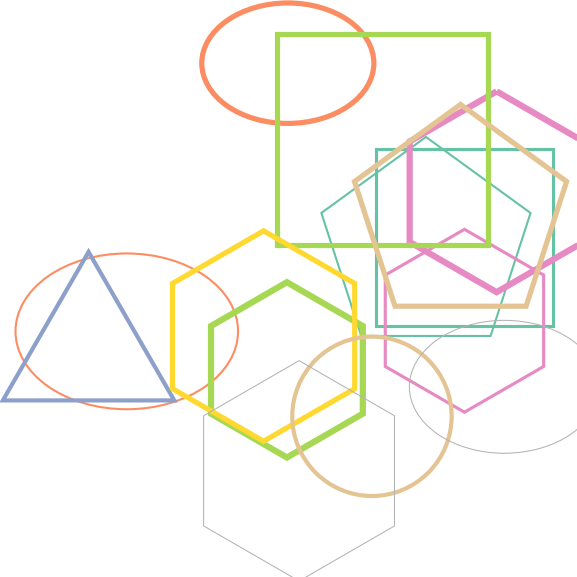[{"shape": "pentagon", "thickness": 1, "radius": 0.95, "center": [0.738, 0.571]}, {"shape": "square", "thickness": 1.5, "radius": 0.76, "center": [0.804, 0.588]}, {"shape": "oval", "thickness": 1, "radius": 0.96, "center": [0.22, 0.425]}, {"shape": "oval", "thickness": 2.5, "radius": 0.74, "center": [0.498, 0.89]}, {"shape": "triangle", "thickness": 2, "radius": 0.86, "center": [0.153, 0.391]}, {"shape": "hexagon", "thickness": 1.5, "radius": 0.79, "center": [0.804, 0.444]}, {"shape": "hexagon", "thickness": 3, "radius": 0.87, "center": [0.86, 0.667]}, {"shape": "hexagon", "thickness": 3, "radius": 0.76, "center": [0.497, 0.359]}, {"shape": "square", "thickness": 2.5, "radius": 0.91, "center": [0.662, 0.758]}, {"shape": "hexagon", "thickness": 2.5, "radius": 0.91, "center": [0.456, 0.417]}, {"shape": "pentagon", "thickness": 2.5, "radius": 0.97, "center": [0.797, 0.625]}, {"shape": "circle", "thickness": 2, "radius": 0.69, "center": [0.644, 0.278]}, {"shape": "hexagon", "thickness": 0.5, "radius": 0.95, "center": [0.518, 0.184]}, {"shape": "oval", "thickness": 0.5, "radius": 0.82, "center": [0.873, 0.329]}]